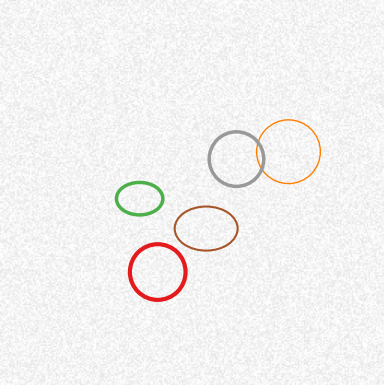[{"shape": "circle", "thickness": 3, "radius": 0.36, "center": [0.41, 0.293]}, {"shape": "oval", "thickness": 2.5, "radius": 0.3, "center": [0.363, 0.484]}, {"shape": "circle", "thickness": 1, "radius": 0.41, "center": [0.749, 0.606]}, {"shape": "oval", "thickness": 1.5, "radius": 0.41, "center": [0.535, 0.406]}, {"shape": "circle", "thickness": 2.5, "radius": 0.35, "center": [0.614, 0.587]}]